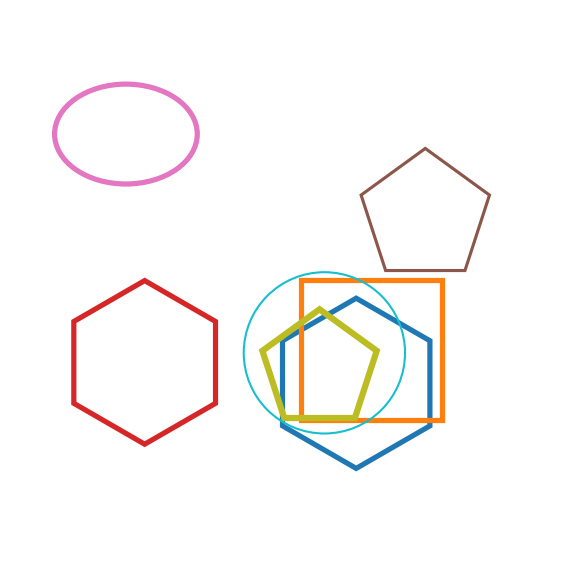[{"shape": "hexagon", "thickness": 2.5, "radius": 0.74, "center": [0.617, 0.335]}, {"shape": "square", "thickness": 2.5, "radius": 0.61, "center": [0.643, 0.393]}, {"shape": "hexagon", "thickness": 2.5, "radius": 0.71, "center": [0.251, 0.372]}, {"shape": "pentagon", "thickness": 1.5, "radius": 0.58, "center": [0.736, 0.625]}, {"shape": "oval", "thickness": 2.5, "radius": 0.62, "center": [0.218, 0.767]}, {"shape": "pentagon", "thickness": 3, "radius": 0.52, "center": [0.553, 0.359]}, {"shape": "circle", "thickness": 1, "radius": 0.7, "center": [0.562, 0.388]}]